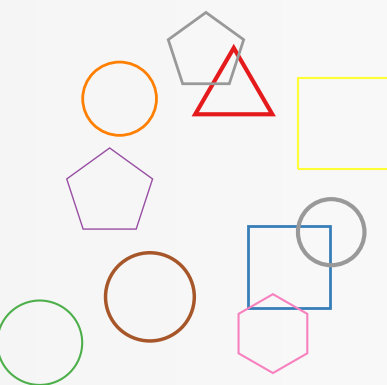[{"shape": "triangle", "thickness": 3, "radius": 0.57, "center": [0.603, 0.761]}, {"shape": "square", "thickness": 2, "radius": 0.53, "center": [0.746, 0.307]}, {"shape": "circle", "thickness": 1.5, "radius": 0.55, "center": [0.103, 0.11]}, {"shape": "pentagon", "thickness": 1, "radius": 0.58, "center": [0.283, 0.499]}, {"shape": "circle", "thickness": 2, "radius": 0.48, "center": [0.309, 0.744]}, {"shape": "square", "thickness": 1.5, "radius": 0.59, "center": [0.887, 0.679]}, {"shape": "circle", "thickness": 2.5, "radius": 0.57, "center": [0.387, 0.229]}, {"shape": "hexagon", "thickness": 1.5, "radius": 0.51, "center": [0.704, 0.134]}, {"shape": "circle", "thickness": 3, "radius": 0.43, "center": [0.855, 0.397]}, {"shape": "pentagon", "thickness": 2, "radius": 0.51, "center": [0.532, 0.865]}]